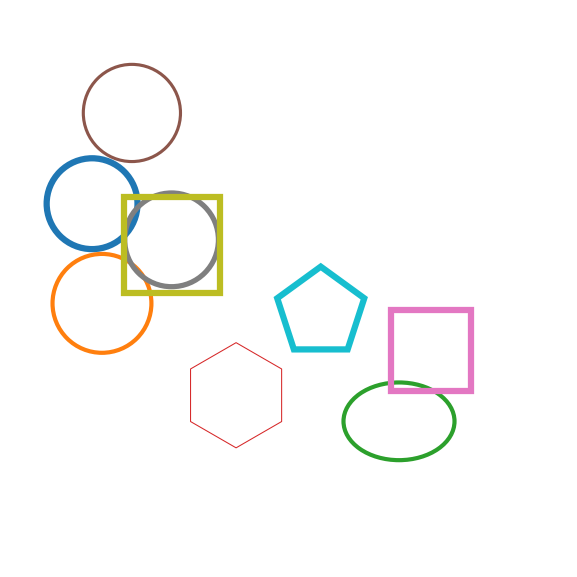[{"shape": "circle", "thickness": 3, "radius": 0.39, "center": [0.159, 0.646]}, {"shape": "circle", "thickness": 2, "radius": 0.43, "center": [0.177, 0.474]}, {"shape": "oval", "thickness": 2, "radius": 0.48, "center": [0.691, 0.27]}, {"shape": "hexagon", "thickness": 0.5, "radius": 0.46, "center": [0.409, 0.315]}, {"shape": "circle", "thickness": 1.5, "radius": 0.42, "center": [0.228, 0.804]}, {"shape": "square", "thickness": 3, "radius": 0.35, "center": [0.746, 0.392]}, {"shape": "circle", "thickness": 2.5, "radius": 0.41, "center": [0.297, 0.584]}, {"shape": "square", "thickness": 3, "radius": 0.41, "center": [0.298, 0.575]}, {"shape": "pentagon", "thickness": 3, "radius": 0.4, "center": [0.555, 0.458]}]